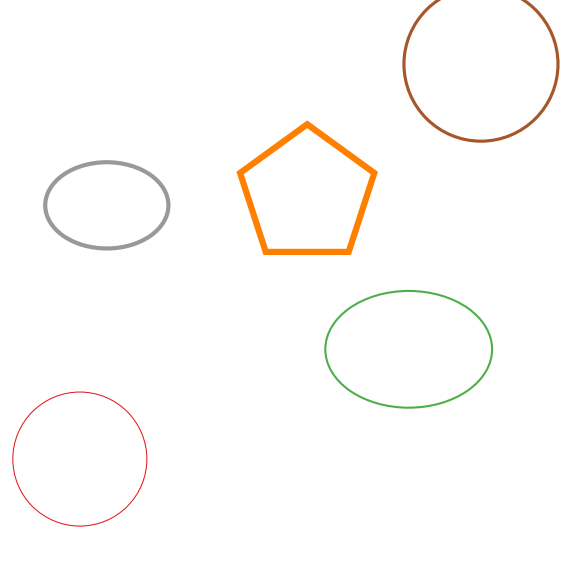[{"shape": "circle", "thickness": 0.5, "radius": 0.58, "center": [0.138, 0.204]}, {"shape": "oval", "thickness": 1, "radius": 0.72, "center": [0.708, 0.394]}, {"shape": "pentagon", "thickness": 3, "radius": 0.61, "center": [0.532, 0.662]}, {"shape": "circle", "thickness": 1.5, "radius": 0.67, "center": [0.833, 0.888]}, {"shape": "oval", "thickness": 2, "radius": 0.53, "center": [0.185, 0.644]}]